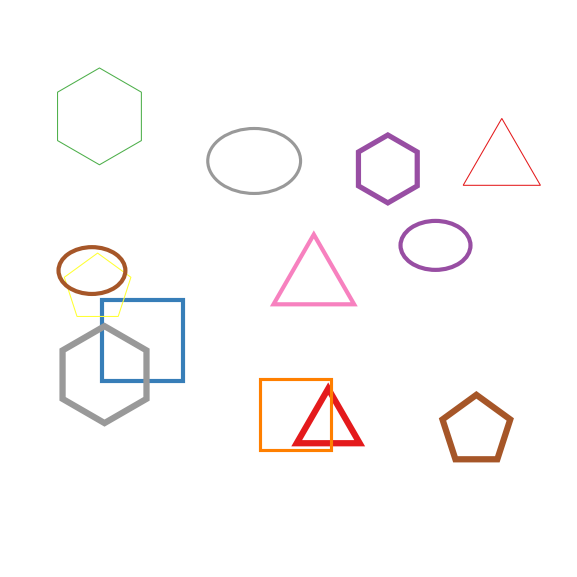[{"shape": "triangle", "thickness": 3, "radius": 0.31, "center": [0.568, 0.263]}, {"shape": "triangle", "thickness": 0.5, "radius": 0.39, "center": [0.869, 0.717]}, {"shape": "square", "thickness": 2, "radius": 0.35, "center": [0.246, 0.41]}, {"shape": "hexagon", "thickness": 0.5, "radius": 0.42, "center": [0.172, 0.798]}, {"shape": "oval", "thickness": 2, "radius": 0.3, "center": [0.754, 0.574]}, {"shape": "hexagon", "thickness": 2.5, "radius": 0.29, "center": [0.672, 0.707]}, {"shape": "square", "thickness": 1.5, "radius": 0.31, "center": [0.511, 0.282]}, {"shape": "pentagon", "thickness": 0.5, "radius": 0.3, "center": [0.169, 0.5]}, {"shape": "pentagon", "thickness": 3, "radius": 0.31, "center": [0.825, 0.254]}, {"shape": "oval", "thickness": 2, "radius": 0.29, "center": [0.159, 0.531]}, {"shape": "triangle", "thickness": 2, "radius": 0.4, "center": [0.543, 0.512]}, {"shape": "oval", "thickness": 1.5, "radius": 0.4, "center": [0.44, 0.72]}, {"shape": "hexagon", "thickness": 3, "radius": 0.42, "center": [0.181, 0.35]}]